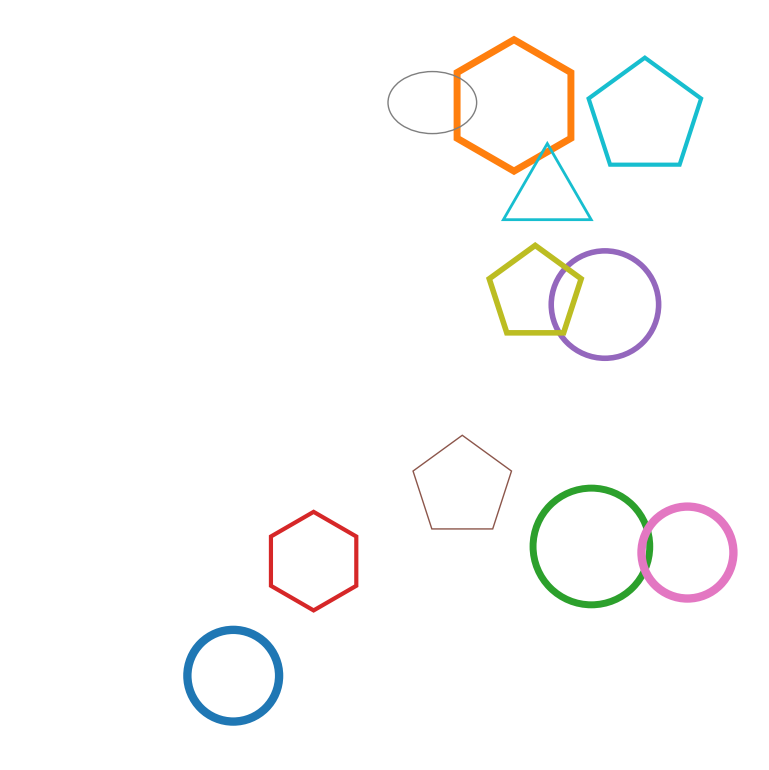[{"shape": "circle", "thickness": 3, "radius": 0.3, "center": [0.303, 0.122]}, {"shape": "hexagon", "thickness": 2.5, "radius": 0.43, "center": [0.668, 0.863]}, {"shape": "circle", "thickness": 2.5, "radius": 0.38, "center": [0.768, 0.29]}, {"shape": "hexagon", "thickness": 1.5, "radius": 0.32, "center": [0.407, 0.271]}, {"shape": "circle", "thickness": 2, "radius": 0.35, "center": [0.786, 0.604]}, {"shape": "pentagon", "thickness": 0.5, "radius": 0.34, "center": [0.6, 0.367]}, {"shape": "circle", "thickness": 3, "radius": 0.3, "center": [0.893, 0.282]}, {"shape": "oval", "thickness": 0.5, "radius": 0.29, "center": [0.561, 0.867]}, {"shape": "pentagon", "thickness": 2, "radius": 0.31, "center": [0.695, 0.619]}, {"shape": "triangle", "thickness": 1, "radius": 0.33, "center": [0.711, 0.748]}, {"shape": "pentagon", "thickness": 1.5, "radius": 0.38, "center": [0.837, 0.848]}]